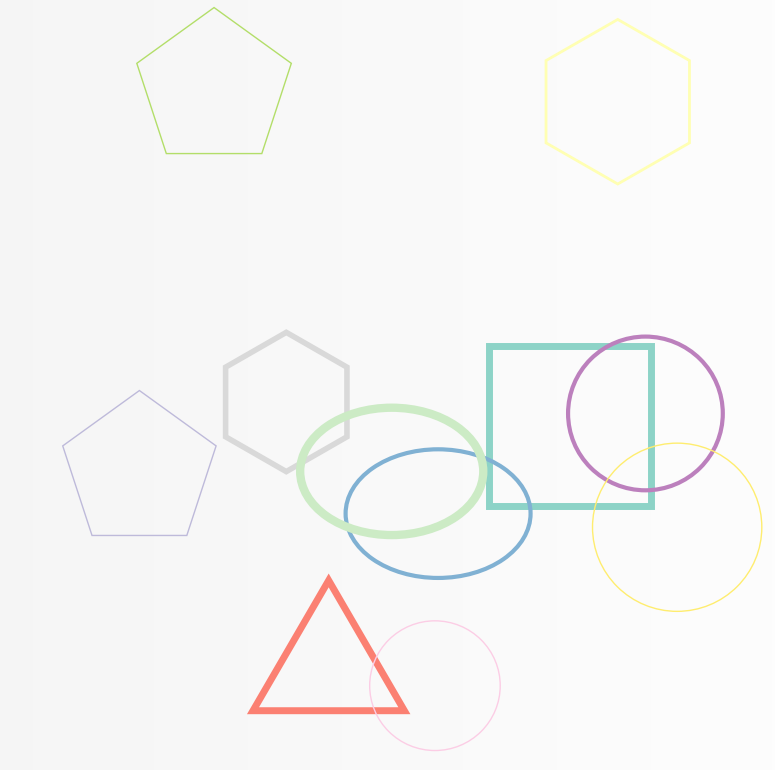[{"shape": "square", "thickness": 2.5, "radius": 0.52, "center": [0.735, 0.446]}, {"shape": "hexagon", "thickness": 1, "radius": 0.53, "center": [0.797, 0.868]}, {"shape": "pentagon", "thickness": 0.5, "radius": 0.52, "center": [0.18, 0.389]}, {"shape": "triangle", "thickness": 2.5, "radius": 0.56, "center": [0.424, 0.133]}, {"shape": "oval", "thickness": 1.5, "radius": 0.6, "center": [0.565, 0.333]}, {"shape": "pentagon", "thickness": 0.5, "radius": 0.52, "center": [0.276, 0.885]}, {"shape": "circle", "thickness": 0.5, "radius": 0.42, "center": [0.561, 0.11]}, {"shape": "hexagon", "thickness": 2, "radius": 0.45, "center": [0.369, 0.478]}, {"shape": "circle", "thickness": 1.5, "radius": 0.5, "center": [0.833, 0.463]}, {"shape": "oval", "thickness": 3, "radius": 0.59, "center": [0.505, 0.388]}, {"shape": "circle", "thickness": 0.5, "radius": 0.55, "center": [0.874, 0.315]}]